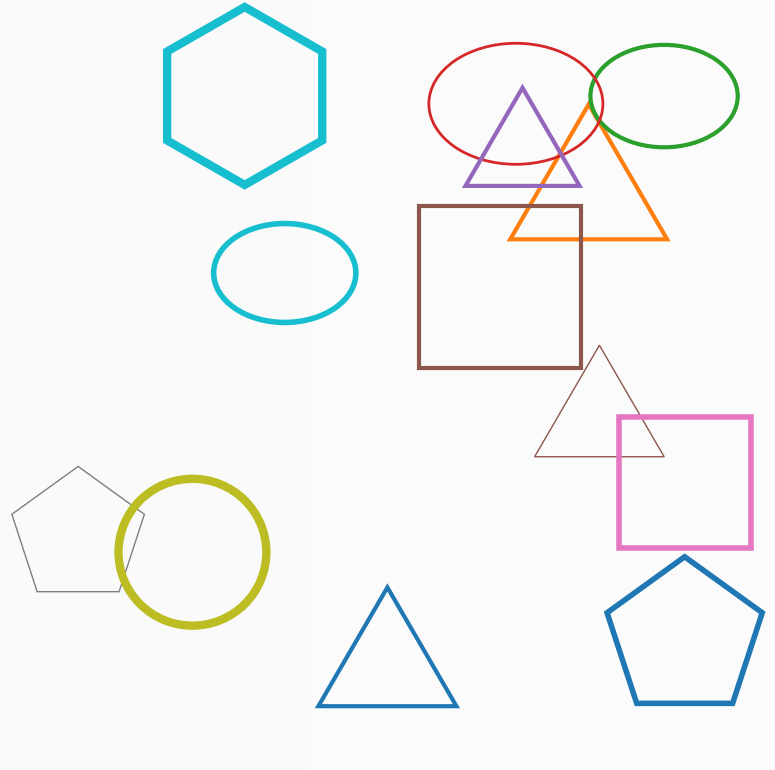[{"shape": "pentagon", "thickness": 2, "radius": 0.53, "center": [0.883, 0.172]}, {"shape": "triangle", "thickness": 1.5, "radius": 0.51, "center": [0.5, 0.134]}, {"shape": "triangle", "thickness": 1.5, "radius": 0.58, "center": [0.76, 0.748]}, {"shape": "oval", "thickness": 1.5, "radius": 0.48, "center": [0.857, 0.875]}, {"shape": "oval", "thickness": 1, "radius": 0.56, "center": [0.666, 0.865]}, {"shape": "triangle", "thickness": 1.5, "radius": 0.42, "center": [0.674, 0.801]}, {"shape": "square", "thickness": 1.5, "radius": 0.52, "center": [0.645, 0.627]}, {"shape": "triangle", "thickness": 0.5, "radius": 0.48, "center": [0.773, 0.455]}, {"shape": "square", "thickness": 2, "radius": 0.42, "center": [0.884, 0.373]}, {"shape": "pentagon", "thickness": 0.5, "radius": 0.45, "center": [0.101, 0.304]}, {"shape": "circle", "thickness": 3, "radius": 0.48, "center": [0.248, 0.283]}, {"shape": "hexagon", "thickness": 3, "radius": 0.58, "center": [0.316, 0.875]}, {"shape": "oval", "thickness": 2, "radius": 0.46, "center": [0.367, 0.645]}]